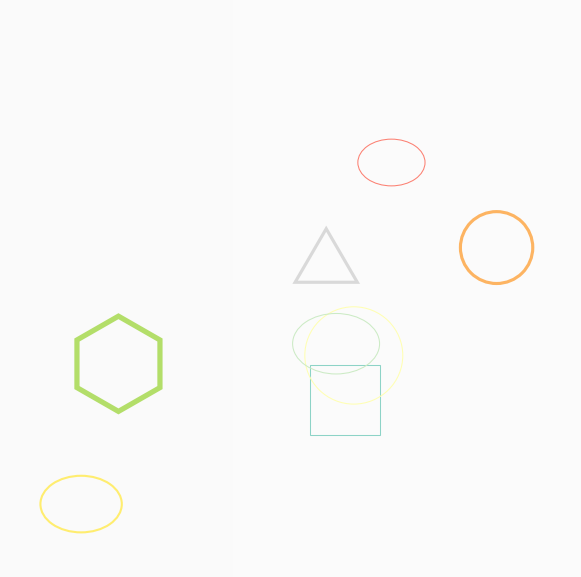[{"shape": "square", "thickness": 0.5, "radius": 0.3, "center": [0.593, 0.306]}, {"shape": "circle", "thickness": 0.5, "radius": 0.42, "center": [0.609, 0.384]}, {"shape": "oval", "thickness": 0.5, "radius": 0.29, "center": [0.673, 0.718]}, {"shape": "circle", "thickness": 1.5, "radius": 0.31, "center": [0.854, 0.57]}, {"shape": "hexagon", "thickness": 2.5, "radius": 0.41, "center": [0.204, 0.369]}, {"shape": "triangle", "thickness": 1.5, "radius": 0.31, "center": [0.561, 0.541]}, {"shape": "oval", "thickness": 0.5, "radius": 0.37, "center": [0.578, 0.404]}, {"shape": "oval", "thickness": 1, "radius": 0.35, "center": [0.14, 0.126]}]